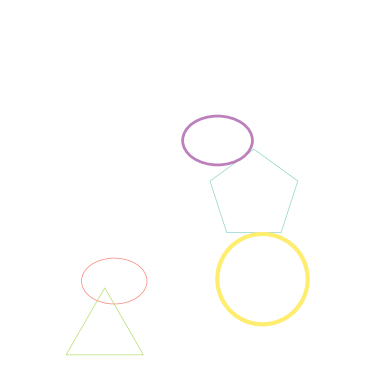[{"shape": "pentagon", "thickness": 0.5, "radius": 0.6, "center": [0.66, 0.493]}, {"shape": "oval", "thickness": 0.5, "radius": 0.43, "center": [0.297, 0.27]}, {"shape": "triangle", "thickness": 0.5, "radius": 0.58, "center": [0.272, 0.136]}, {"shape": "oval", "thickness": 2, "radius": 0.45, "center": [0.565, 0.635]}, {"shape": "circle", "thickness": 3, "radius": 0.59, "center": [0.682, 0.275]}]